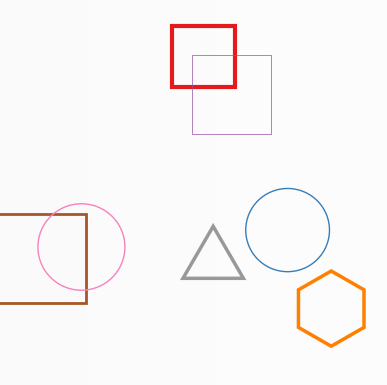[{"shape": "square", "thickness": 3, "radius": 0.4, "center": [0.525, 0.854]}, {"shape": "circle", "thickness": 1, "radius": 0.54, "center": [0.742, 0.402]}, {"shape": "square", "thickness": 0.5, "radius": 0.51, "center": [0.598, 0.755]}, {"shape": "hexagon", "thickness": 2.5, "radius": 0.49, "center": [0.855, 0.198]}, {"shape": "square", "thickness": 2, "radius": 0.58, "center": [0.105, 0.328]}, {"shape": "circle", "thickness": 1, "radius": 0.56, "center": [0.21, 0.358]}, {"shape": "triangle", "thickness": 2.5, "radius": 0.45, "center": [0.55, 0.322]}]